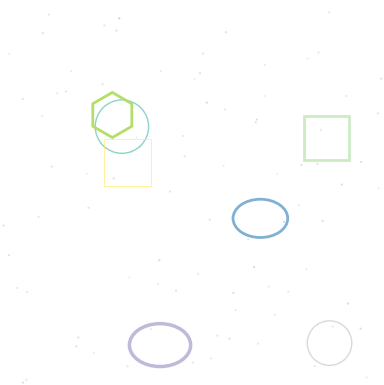[{"shape": "circle", "thickness": 1, "radius": 0.35, "center": [0.317, 0.671]}, {"shape": "oval", "thickness": 2.5, "radius": 0.4, "center": [0.416, 0.104]}, {"shape": "oval", "thickness": 2, "radius": 0.36, "center": [0.676, 0.433]}, {"shape": "hexagon", "thickness": 2, "radius": 0.29, "center": [0.292, 0.701]}, {"shape": "circle", "thickness": 1, "radius": 0.29, "center": [0.856, 0.109]}, {"shape": "square", "thickness": 2, "radius": 0.29, "center": [0.848, 0.642]}, {"shape": "square", "thickness": 0.5, "radius": 0.31, "center": [0.331, 0.577]}]